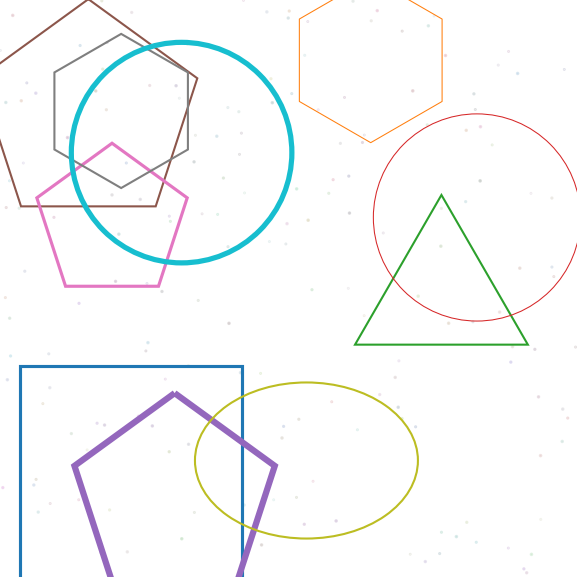[{"shape": "square", "thickness": 1.5, "radius": 0.96, "center": [0.227, 0.173]}, {"shape": "hexagon", "thickness": 0.5, "radius": 0.71, "center": [0.642, 0.895]}, {"shape": "triangle", "thickness": 1, "radius": 0.86, "center": [0.764, 0.489]}, {"shape": "circle", "thickness": 0.5, "radius": 0.9, "center": [0.826, 0.623]}, {"shape": "pentagon", "thickness": 3, "radius": 0.91, "center": [0.302, 0.136]}, {"shape": "pentagon", "thickness": 1, "radius": 0.99, "center": [0.153, 0.802]}, {"shape": "pentagon", "thickness": 1.5, "radius": 0.68, "center": [0.194, 0.614]}, {"shape": "hexagon", "thickness": 1, "radius": 0.67, "center": [0.21, 0.807]}, {"shape": "oval", "thickness": 1, "radius": 0.97, "center": [0.531, 0.202]}, {"shape": "circle", "thickness": 2.5, "radius": 0.95, "center": [0.314, 0.735]}]